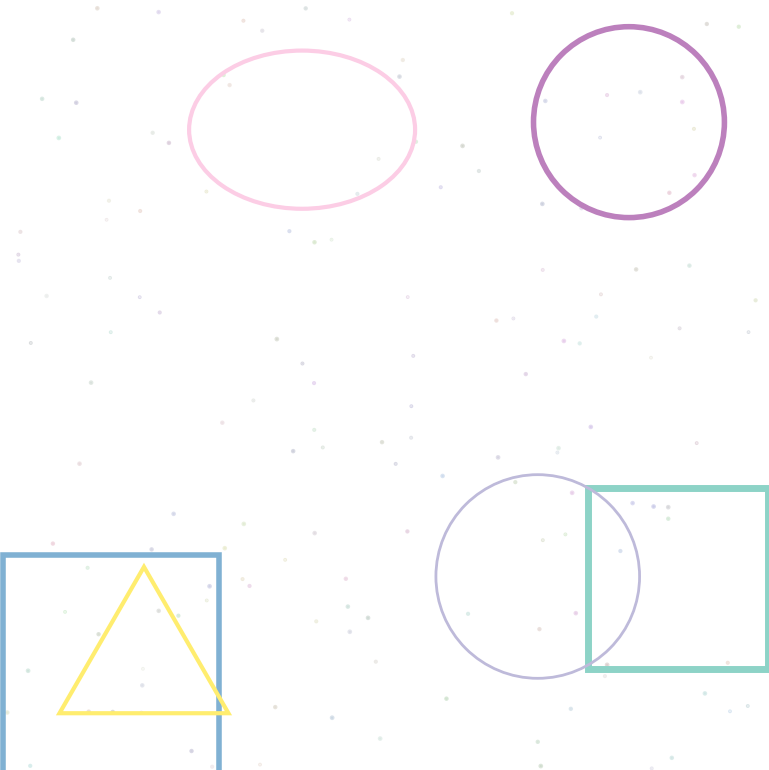[{"shape": "square", "thickness": 2.5, "radius": 0.58, "center": [0.881, 0.249]}, {"shape": "circle", "thickness": 1, "radius": 0.66, "center": [0.698, 0.251]}, {"shape": "square", "thickness": 2, "radius": 0.7, "center": [0.144, 0.138]}, {"shape": "oval", "thickness": 1.5, "radius": 0.73, "center": [0.392, 0.832]}, {"shape": "circle", "thickness": 2, "radius": 0.62, "center": [0.817, 0.841]}, {"shape": "triangle", "thickness": 1.5, "radius": 0.63, "center": [0.187, 0.137]}]